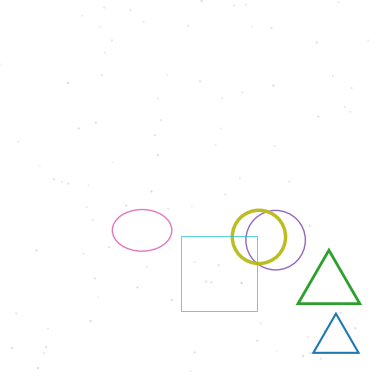[{"shape": "triangle", "thickness": 1.5, "radius": 0.34, "center": [0.873, 0.118]}, {"shape": "triangle", "thickness": 2, "radius": 0.46, "center": [0.854, 0.258]}, {"shape": "circle", "thickness": 1, "radius": 0.39, "center": [0.716, 0.376]}, {"shape": "oval", "thickness": 1, "radius": 0.39, "center": [0.369, 0.402]}, {"shape": "circle", "thickness": 2.5, "radius": 0.35, "center": [0.673, 0.385]}, {"shape": "square", "thickness": 0.5, "radius": 0.49, "center": [0.569, 0.289]}]